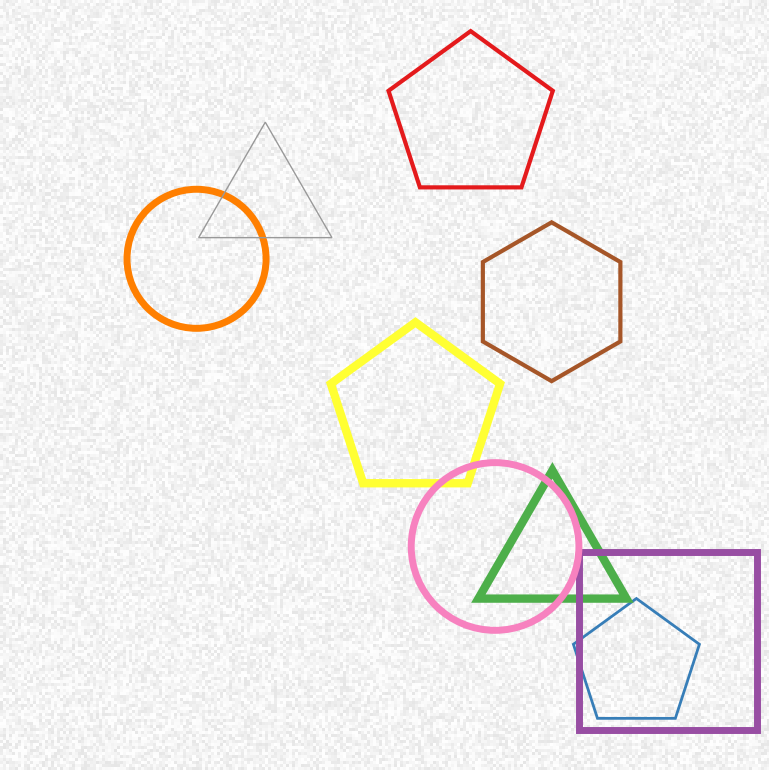[{"shape": "pentagon", "thickness": 1.5, "radius": 0.56, "center": [0.611, 0.847]}, {"shape": "pentagon", "thickness": 1, "radius": 0.43, "center": [0.827, 0.137]}, {"shape": "triangle", "thickness": 3, "radius": 0.56, "center": [0.717, 0.278]}, {"shape": "square", "thickness": 2.5, "radius": 0.58, "center": [0.868, 0.168]}, {"shape": "circle", "thickness": 2.5, "radius": 0.45, "center": [0.255, 0.664]}, {"shape": "pentagon", "thickness": 3, "radius": 0.58, "center": [0.54, 0.466]}, {"shape": "hexagon", "thickness": 1.5, "radius": 0.52, "center": [0.716, 0.608]}, {"shape": "circle", "thickness": 2.5, "radius": 0.54, "center": [0.643, 0.29]}, {"shape": "triangle", "thickness": 0.5, "radius": 0.5, "center": [0.345, 0.741]}]